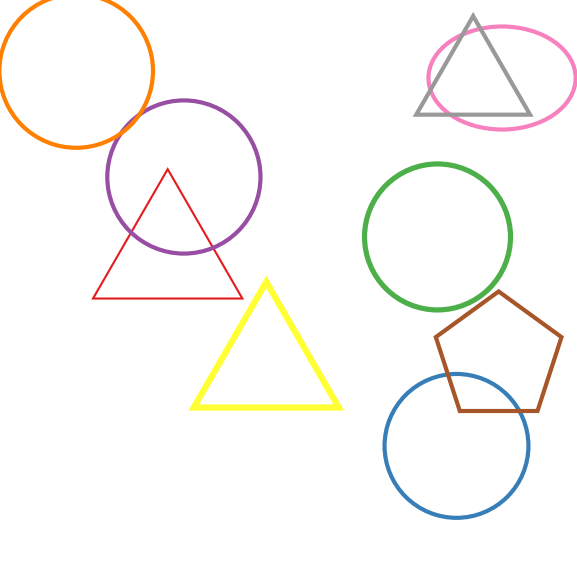[{"shape": "triangle", "thickness": 1, "radius": 0.75, "center": [0.29, 0.557]}, {"shape": "circle", "thickness": 2, "radius": 0.62, "center": [0.79, 0.227]}, {"shape": "circle", "thickness": 2.5, "radius": 0.63, "center": [0.758, 0.589]}, {"shape": "circle", "thickness": 2, "radius": 0.66, "center": [0.318, 0.693]}, {"shape": "circle", "thickness": 2, "radius": 0.66, "center": [0.132, 0.876]}, {"shape": "triangle", "thickness": 3, "radius": 0.73, "center": [0.461, 0.366]}, {"shape": "pentagon", "thickness": 2, "radius": 0.57, "center": [0.863, 0.38]}, {"shape": "oval", "thickness": 2, "radius": 0.64, "center": [0.869, 0.864]}, {"shape": "triangle", "thickness": 2, "radius": 0.57, "center": [0.819, 0.857]}]